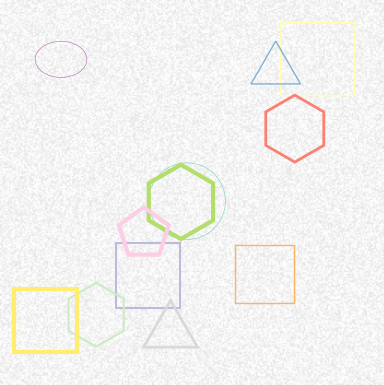[{"shape": "circle", "thickness": 0.5, "radius": 0.5, "center": [0.486, 0.477]}, {"shape": "square", "thickness": 1, "radius": 0.48, "center": [0.824, 0.848]}, {"shape": "square", "thickness": 1.5, "radius": 0.42, "center": [0.384, 0.284]}, {"shape": "hexagon", "thickness": 2, "radius": 0.43, "center": [0.766, 0.666]}, {"shape": "triangle", "thickness": 1, "radius": 0.37, "center": [0.716, 0.819]}, {"shape": "square", "thickness": 1, "radius": 0.38, "center": [0.687, 0.289]}, {"shape": "hexagon", "thickness": 3, "radius": 0.48, "center": [0.47, 0.476]}, {"shape": "pentagon", "thickness": 3, "radius": 0.34, "center": [0.373, 0.394]}, {"shape": "triangle", "thickness": 2, "radius": 0.4, "center": [0.443, 0.139]}, {"shape": "oval", "thickness": 0.5, "radius": 0.34, "center": [0.158, 0.846]}, {"shape": "hexagon", "thickness": 1.5, "radius": 0.41, "center": [0.25, 0.182]}, {"shape": "square", "thickness": 3, "radius": 0.41, "center": [0.118, 0.168]}]